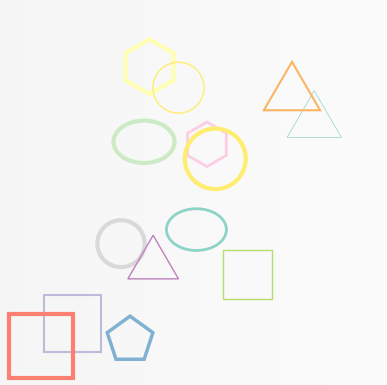[{"shape": "oval", "thickness": 2, "radius": 0.39, "center": [0.507, 0.404]}, {"shape": "triangle", "thickness": 0.5, "radius": 0.4, "center": [0.811, 0.684]}, {"shape": "hexagon", "thickness": 3, "radius": 0.36, "center": [0.386, 0.827]}, {"shape": "square", "thickness": 1.5, "radius": 0.37, "center": [0.187, 0.159]}, {"shape": "square", "thickness": 3, "radius": 0.41, "center": [0.107, 0.1]}, {"shape": "pentagon", "thickness": 2.5, "radius": 0.31, "center": [0.336, 0.117]}, {"shape": "triangle", "thickness": 1.5, "radius": 0.42, "center": [0.753, 0.756]}, {"shape": "square", "thickness": 1, "radius": 0.32, "center": [0.639, 0.287]}, {"shape": "hexagon", "thickness": 2, "radius": 0.29, "center": [0.534, 0.625]}, {"shape": "circle", "thickness": 3, "radius": 0.31, "center": [0.312, 0.367]}, {"shape": "triangle", "thickness": 1, "radius": 0.38, "center": [0.395, 0.313]}, {"shape": "oval", "thickness": 3, "radius": 0.39, "center": [0.372, 0.632]}, {"shape": "circle", "thickness": 1, "radius": 0.33, "center": [0.461, 0.772]}, {"shape": "circle", "thickness": 3, "radius": 0.39, "center": [0.556, 0.588]}]